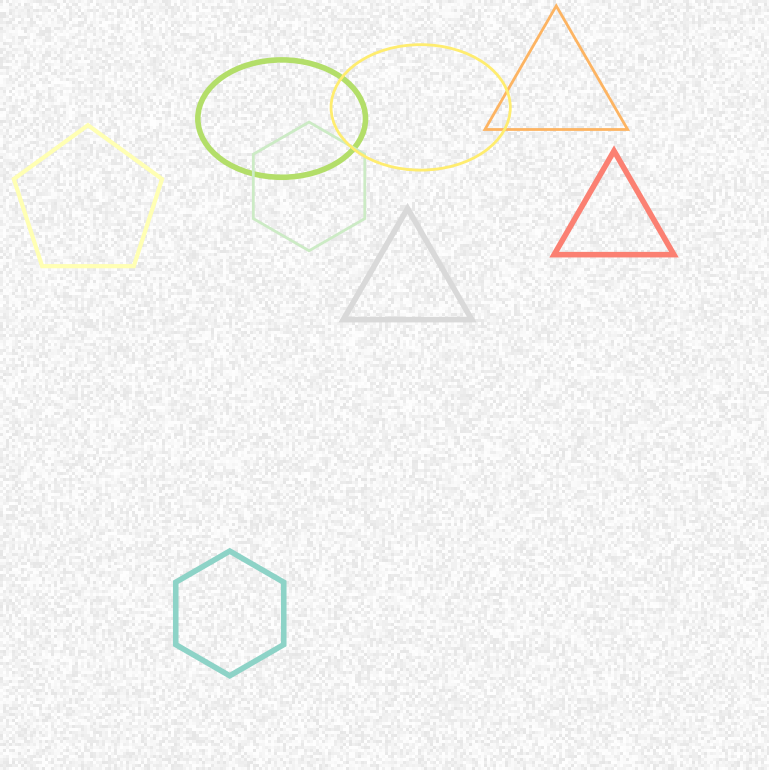[{"shape": "hexagon", "thickness": 2, "radius": 0.4, "center": [0.298, 0.203]}, {"shape": "pentagon", "thickness": 1.5, "radius": 0.51, "center": [0.114, 0.736]}, {"shape": "triangle", "thickness": 2, "radius": 0.45, "center": [0.797, 0.714]}, {"shape": "triangle", "thickness": 1, "radius": 0.53, "center": [0.722, 0.885]}, {"shape": "oval", "thickness": 2, "radius": 0.54, "center": [0.366, 0.846]}, {"shape": "triangle", "thickness": 2, "radius": 0.48, "center": [0.529, 0.633]}, {"shape": "hexagon", "thickness": 1, "radius": 0.42, "center": [0.401, 0.758]}, {"shape": "oval", "thickness": 1, "radius": 0.58, "center": [0.546, 0.861]}]